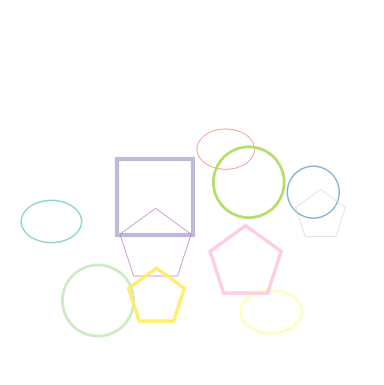[{"shape": "oval", "thickness": 1, "radius": 0.39, "center": [0.133, 0.425]}, {"shape": "oval", "thickness": 1.5, "radius": 0.4, "center": [0.704, 0.19]}, {"shape": "square", "thickness": 3, "radius": 0.49, "center": [0.403, 0.488]}, {"shape": "oval", "thickness": 0.5, "radius": 0.37, "center": [0.586, 0.613]}, {"shape": "circle", "thickness": 1, "radius": 0.34, "center": [0.814, 0.501]}, {"shape": "circle", "thickness": 2, "radius": 0.46, "center": [0.646, 0.527]}, {"shape": "pentagon", "thickness": 2.5, "radius": 0.48, "center": [0.638, 0.317]}, {"shape": "pentagon", "thickness": 0.5, "radius": 0.34, "center": [0.833, 0.44]}, {"shape": "pentagon", "thickness": 0.5, "radius": 0.49, "center": [0.404, 0.362]}, {"shape": "circle", "thickness": 2, "radius": 0.46, "center": [0.255, 0.219]}, {"shape": "pentagon", "thickness": 2.5, "radius": 0.38, "center": [0.407, 0.228]}]